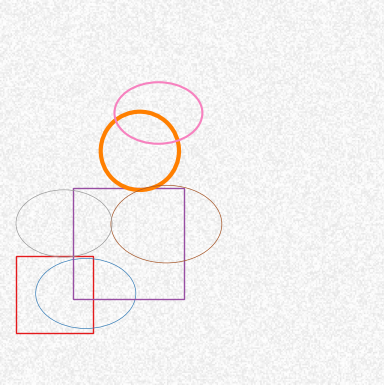[{"shape": "square", "thickness": 1, "radius": 0.5, "center": [0.142, 0.236]}, {"shape": "oval", "thickness": 0.5, "radius": 0.65, "center": [0.223, 0.238]}, {"shape": "square", "thickness": 1, "radius": 0.72, "center": [0.334, 0.367]}, {"shape": "circle", "thickness": 3, "radius": 0.51, "center": [0.363, 0.608]}, {"shape": "oval", "thickness": 0.5, "radius": 0.72, "center": [0.432, 0.418]}, {"shape": "oval", "thickness": 1.5, "radius": 0.57, "center": [0.411, 0.707]}, {"shape": "oval", "thickness": 0.5, "radius": 0.62, "center": [0.166, 0.42]}]